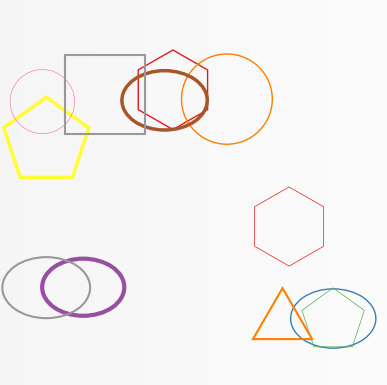[{"shape": "hexagon", "thickness": 0.5, "radius": 0.51, "center": [0.746, 0.412]}, {"shape": "hexagon", "thickness": 1, "radius": 0.52, "center": [0.446, 0.767]}, {"shape": "oval", "thickness": 1, "radius": 0.55, "center": [0.86, 0.173]}, {"shape": "pentagon", "thickness": 0.5, "radius": 0.42, "center": [0.86, 0.168]}, {"shape": "oval", "thickness": 3, "radius": 0.53, "center": [0.215, 0.254]}, {"shape": "circle", "thickness": 1, "radius": 0.59, "center": [0.586, 0.743]}, {"shape": "triangle", "thickness": 1.5, "radius": 0.44, "center": [0.729, 0.163]}, {"shape": "pentagon", "thickness": 2.5, "radius": 0.58, "center": [0.12, 0.632]}, {"shape": "oval", "thickness": 2.5, "radius": 0.55, "center": [0.425, 0.739]}, {"shape": "circle", "thickness": 0.5, "radius": 0.42, "center": [0.109, 0.736]}, {"shape": "oval", "thickness": 1.5, "radius": 0.57, "center": [0.119, 0.253]}, {"shape": "square", "thickness": 1.5, "radius": 0.51, "center": [0.272, 0.754]}]